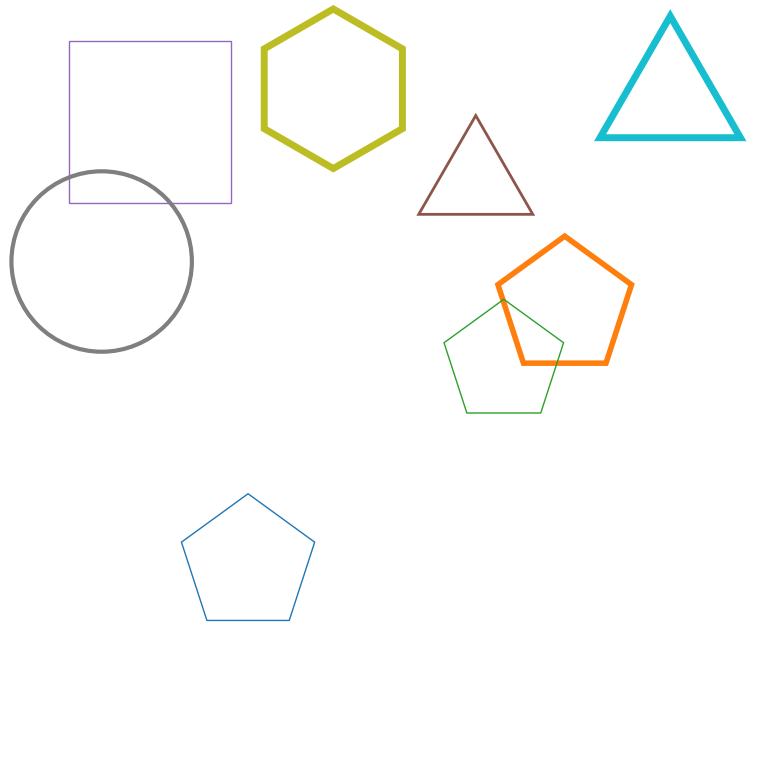[{"shape": "pentagon", "thickness": 0.5, "radius": 0.45, "center": [0.322, 0.268]}, {"shape": "pentagon", "thickness": 2, "radius": 0.46, "center": [0.733, 0.602]}, {"shape": "pentagon", "thickness": 0.5, "radius": 0.41, "center": [0.654, 0.53]}, {"shape": "square", "thickness": 0.5, "radius": 0.53, "center": [0.195, 0.842]}, {"shape": "triangle", "thickness": 1, "radius": 0.43, "center": [0.618, 0.764]}, {"shape": "circle", "thickness": 1.5, "radius": 0.59, "center": [0.132, 0.66]}, {"shape": "hexagon", "thickness": 2.5, "radius": 0.52, "center": [0.433, 0.885]}, {"shape": "triangle", "thickness": 2.5, "radius": 0.53, "center": [0.87, 0.874]}]